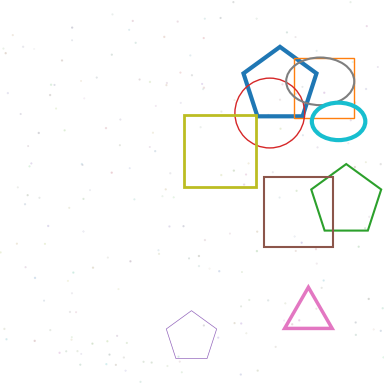[{"shape": "pentagon", "thickness": 3, "radius": 0.5, "center": [0.727, 0.779]}, {"shape": "square", "thickness": 1, "radius": 0.39, "center": [0.842, 0.772]}, {"shape": "pentagon", "thickness": 1.5, "radius": 0.48, "center": [0.899, 0.478]}, {"shape": "circle", "thickness": 1, "radius": 0.45, "center": [0.701, 0.706]}, {"shape": "pentagon", "thickness": 0.5, "radius": 0.34, "center": [0.497, 0.124]}, {"shape": "square", "thickness": 1.5, "radius": 0.45, "center": [0.775, 0.449]}, {"shape": "triangle", "thickness": 2.5, "radius": 0.36, "center": [0.801, 0.183]}, {"shape": "oval", "thickness": 1.5, "radius": 0.44, "center": [0.832, 0.789]}, {"shape": "square", "thickness": 2, "radius": 0.47, "center": [0.571, 0.608]}, {"shape": "oval", "thickness": 3, "radius": 0.35, "center": [0.879, 0.685]}]